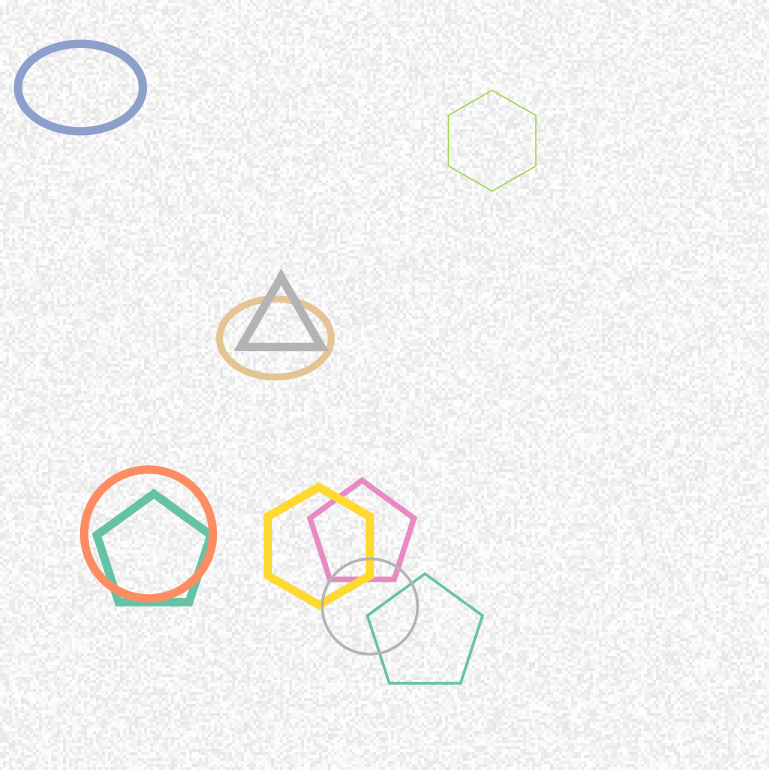[{"shape": "pentagon", "thickness": 3, "radius": 0.39, "center": [0.2, 0.281]}, {"shape": "pentagon", "thickness": 1, "radius": 0.39, "center": [0.552, 0.176]}, {"shape": "circle", "thickness": 3, "radius": 0.42, "center": [0.193, 0.307]}, {"shape": "oval", "thickness": 3, "radius": 0.41, "center": [0.104, 0.886]}, {"shape": "pentagon", "thickness": 2, "radius": 0.36, "center": [0.47, 0.305]}, {"shape": "hexagon", "thickness": 0.5, "radius": 0.33, "center": [0.639, 0.817]}, {"shape": "hexagon", "thickness": 3, "radius": 0.38, "center": [0.414, 0.291]}, {"shape": "oval", "thickness": 2.5, "radius": 0.36, "center": [0.358, 0.561]}, {"shape": "triangle", "thickness": 3, "radius": 0.3, "center": [0.365, 0.58]}, {"shape": "circle", "thickness": 1, "radius": 0.31, "center": [0.48, 0.212]}]